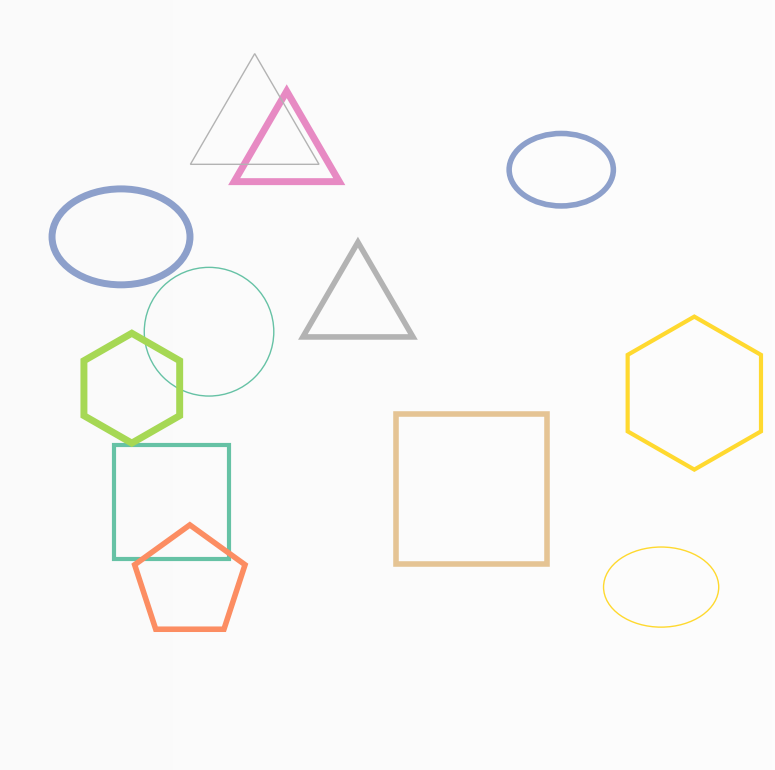[{"shape": "square", "thickness": 1.5, "radius": 0.37, "center": [0.221, 0.348]}, {"shape": "circle", "thickness": 0.5, "radius": 0.42, "center": [0.27, 0.569]}, {"shape": "pentagon", "thickness": 2, "radius": 0.37, "center": [0.245, 0.243]}, {"shape": "oval", "thickness": 2.5, "radius": 0.45, "center": [0.156, 0.692]}, {"shape": "oval", "thickness": 2, "radius": 0.34, "center": [0.724, 0.78]}, {"shape": "triangle", "thickness": 2.5, "radius": 0.39, "center": [0.37, 0.803]}, {"shape": "hexagon", "thickness": 2.5, "radius": 0.36, "center": [0.17, 0.496]}, {"shape": "oval", "thickness": 0.5, "radius": 0.37, "center": [0.853, 0.238]}, {"shape": "hexagon", "thickness": 1.5, "radius": 0.5, "center": [0.896, 0.489]}, {"shape": "square", "thickness": 2, "radius": 0.49, "center": [0.608, 0.365]}, {"shape": "triangle", "thickness": 2, "radius": 0.41, "center": [0.462, 0.603]}, {"shape": "triangle", "thickness": 0.5, "radius": 0.48, "center": [0.329, 0.835]}]